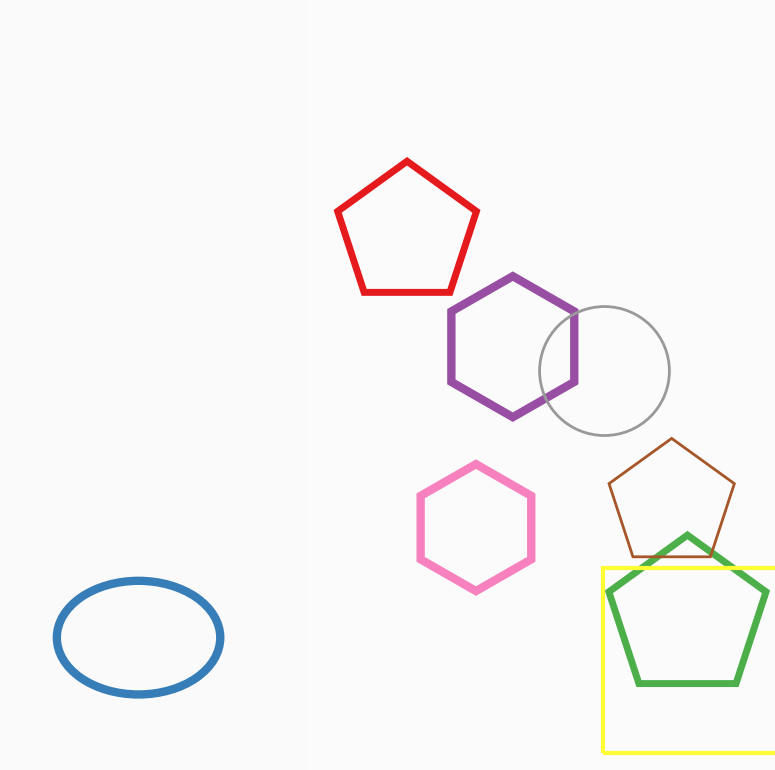[{"shape": "pentagon", "thickness": 2.5, "radius": 0.47, "center": [0.525, 0.696]}, {"shape": "oval", "thickness": 3, "radius": 0.53, "center": [0.179, 0.172]}, {"shape": "pentagon", "thickness": 2.5, "radius": 0.53, "center": [0.887, 0.198]}, {"shape": "hexagon", "thickness": 3, "radius": 0.46, "center": [0.662, 0.55]}, {"shape": "square", "thickness": 1.5, "radius": 0.6, "center": [0.898, 0.142]}, {"shape": "pentagon", "thickness": 1, "radius": 0.43, "center": [0.867, 0.346]}, {"shape": "hexagon", "thickness": 3, "radius": 0.41, "center": [0.614, 0.315]}, {"shape": "circle", "thickness": 1, "radius": 0.42, "center": [0.78, 0.518]}]